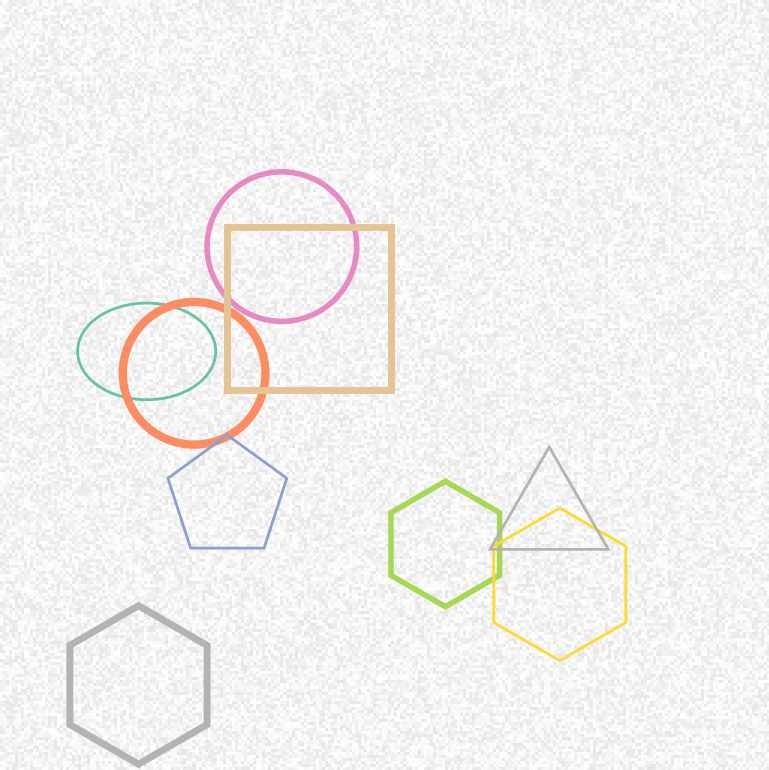[{"shape": "oval", "thickness": 1, "radius": 0.45, "center": [0.191, 0.544]}, {"shape": "circle", "thickness": 3, "radius": 0.46, "center": [0.252, 0.515]}, {"shape": "pentagon", "thickness": 1, "radius": 0.41, "center": [0.295, 0.354]}, {"shape": "circle", "thickness": 2, "radius": 0.49, "center": [0.366, 0.68]}, {"shape": "hexagon", "thickness": 2, "radius": 0.41, "center": [0.578, 0.294]}, {"shape": "hexagon", "thickness": 1, "radius": 0.5, "center": [0.727, 0.241]}, {"shape": "square", "thickness": 2.5, "radius": 0.53, "center": [0.401, 0.599]}, {"shape": "hexagon", "thickness": 2.5, "radius": 0.51, "center": [0.18, 0.11]}, {"shape": "triangle", "thickness": 1, "radius": 0.44, "center": [0.713, 0.331]}]